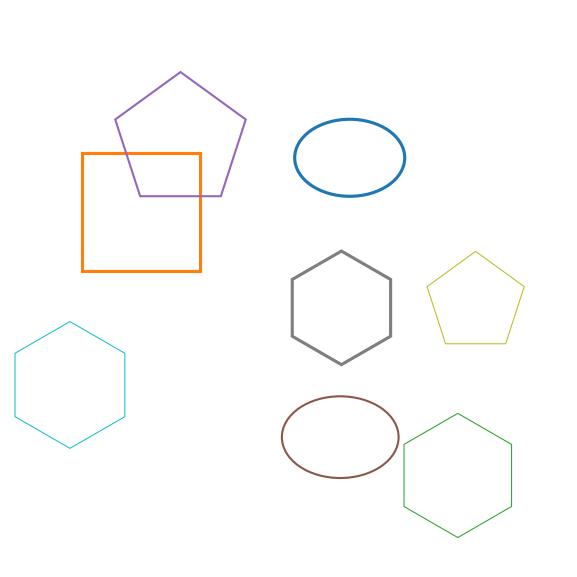[{"shape": "oval", "thickness": 1.5, "radius": 0.48, "center": [0.606, 0.726]}, {"shape": "square", "thickness": 1.5, "radius": 0.51, "center": [0.244, 0.632]}, {"shape": "hexagon", "thickness": 0.5, "radius": 0.54, "center": [0.793, 0.176]}, {"shape": "pentagon", "thickness": 1, "radius": 0.59, "center": [0.313, 0.756]}, {"shape": "oval", "thickness": 1, "radius": 0.51, "center": [0.589, 0.242]}, {"shape": "hexagon", "thickness": 1.5, "radius": 0.49, "center": [0.591, 0.466]}, {"shape": "pentagon", "thickness": 0.5, "radius": 0.44, "center": [0.824, 0.475]}, {"shape": "hexagon", "thickness": 0.5, "radius": 0.55, "center": [0.121, 0.333]}]